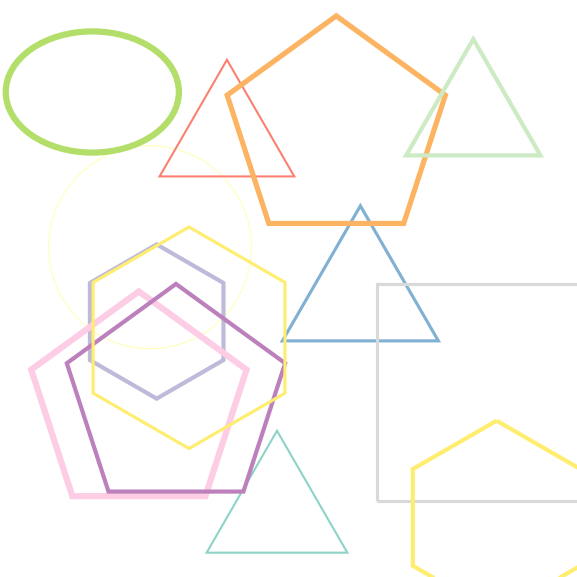[{"shape": "triangle", "thickness": 1, "radius": 0.7, "center": [0.48, 0.112]}, {"shape": "circle", "thickness": 0.5, "radius": 0.88, "center": [0.26, 0.571]}, {"shape": "hexagon", "thickness": 2, "radius": 0.67, "center": [0.271, 0.442]}, {"shape": "triangle", "thickness": 1, "radius": 0.67, "center": [0.393, 0.761]}, {"shape": "triangle", "thickness": 1.5, "radius": 0.78, "center": [0.624, 0.487]}, {"shape": "pentagon", "thickness": 2.5, "radius": 0.99, "center": [0.582, 0.773]}, {"shape": "oval", "thickness": 3, "radius": 0.75, "center": [0.16, 0.84]}, {"shape": "pentagon", "thickness": 3, "radius": 0.98, "center": [0.24, 0.299]}, {"shape": "square", "thickness": 1.5, "radius": 0.94, "center": [0.841, 0.319]}, {"shape": "pentagon", "thickness": 2, "radius": 0.99, "center": [0.305, 0.309]}, {"shape": "triangle", "thickness": 2, "radius": 0.67, "center": [0.82, 0.797]}, {"shape": "hexagon", "thickness": 2, "radius": 0.84, "center": [0.86, 0.103]}, {"shape": "hexagon", "thickness": 1.5, "radius": 0.96, "center": [0.327, 0.414]}]